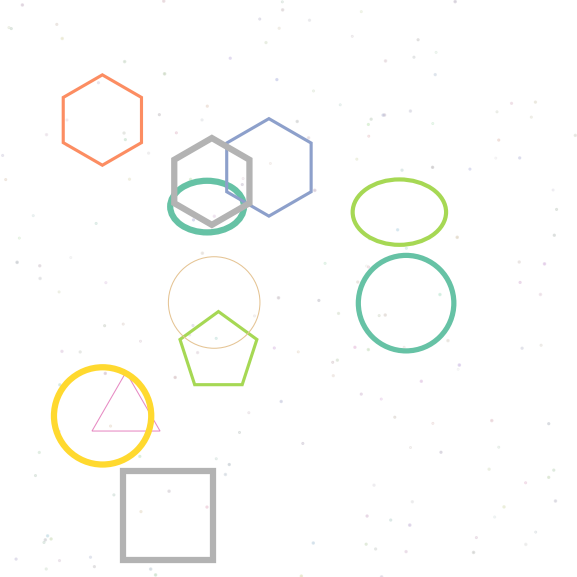[{"shape": "oval", "thickness": 3, "radius": 0.32, "center": [0.359, 0.641]}, {"shape": "circle", "thickness": 2.5, "radius": 0.41, "center": [0.703, 0.474]}, {"shape": "hexagon", "thickness": 1.5, "radius": 0.39, "center": [0.177, 0.791]}, {"shape": "hexagon", "thickness": 1.5, "radius": 0.42, "center": [0.466, 0.709]}, {"shape": "triangle", "thickness": 0.5, "radius": 0.34, "center": [0.218, 0.287]}, {"shape": "oval", "thickness": 2, "radius": 0.4, "center": [0.692, 0.632]}, {"shape": "pentagon", "thickness": 1.5, "radius": 0.35, "center": [0.378, 0.39]}, {"shape": "circle", "thickness": 3, "radius": 0.42, "center": [0.178, 0.279]}, {"shape": "circle", "thickness": 0.5, "radius": 0.4, "center": [0.371, 0.475]}, {"shape": "square", "thickness": 3, "radius": 0.39, "center": [0.291, 0.107]}, {"shape": "hexagon", "thickness": 3, "radius": 0.38, "center": [0.367, 0.685]}]